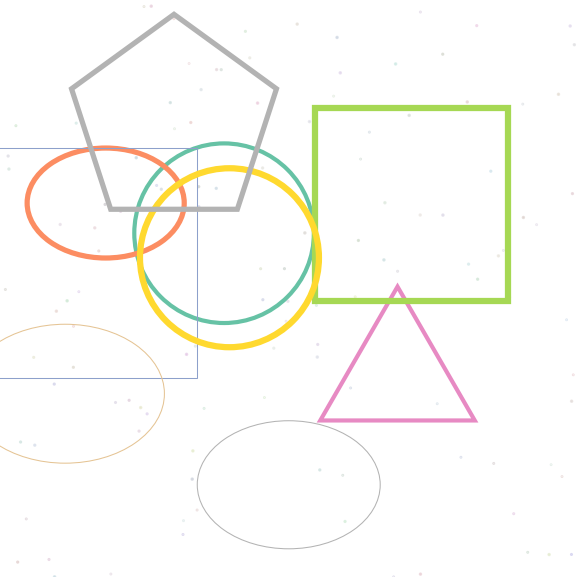[{"shape": "circle", "thickness": 2, "radius": 0.78, "center": [0.388, 0.595]}, {"shape": "oval", "thickness": 2.5, "radius": 0.68, "center": [0.183, 0.648]}, {"shape": "square", "thickness": 0.5, "radius": 1.0, "center": [0.141, 0.543]}, {"shape": "triangle", "thickness": 2, "radius": 0.77, "center": [0.688, 0.348]}, {"shape": "square", "thickness": 3, "radius": 0.83, "center": [0.713, 0.645]}, {"shape": "circle", "thickness": 3, "radius": 0.77, "center": [0.397, 0.553]}, {"shape": "oval", "thickness": 0.5, "radius": 0.86, "center": [0.113, 0.317]}, {"shape": "pentagon", "thickness": 2.5, "radius": 0.93, "center": [0.301, 0.788]}, {"shape": "oval", "thickness": 0.5, "radius": 0.79, "center": [0.5, 0.16]}]